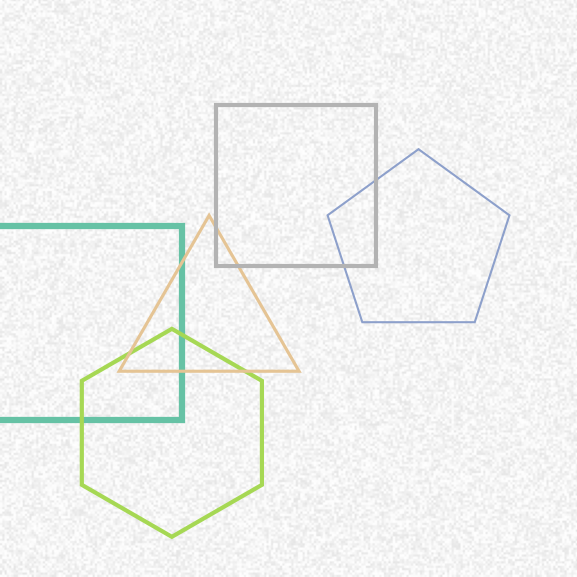[{"shape": "square", "thickness": 3, "radius": 0.84, "center": [0.148, 0.44]}, {"shape": "pentagon", "thickness": 1, "radius": 0.83, "center": [0.725, 0.575]}, {"shape": "hexagon", "thickness": 2, "radius": 0.9, "center": [0.298, 0.25]}, {"shape": "triangle", "thickness": 1.5, "radius": 0.9, "center": [0.362, 0.446]}, {"shape": "square", "thickness": 2, "radius": 0.69, "center": [0.513, 0.678]}]